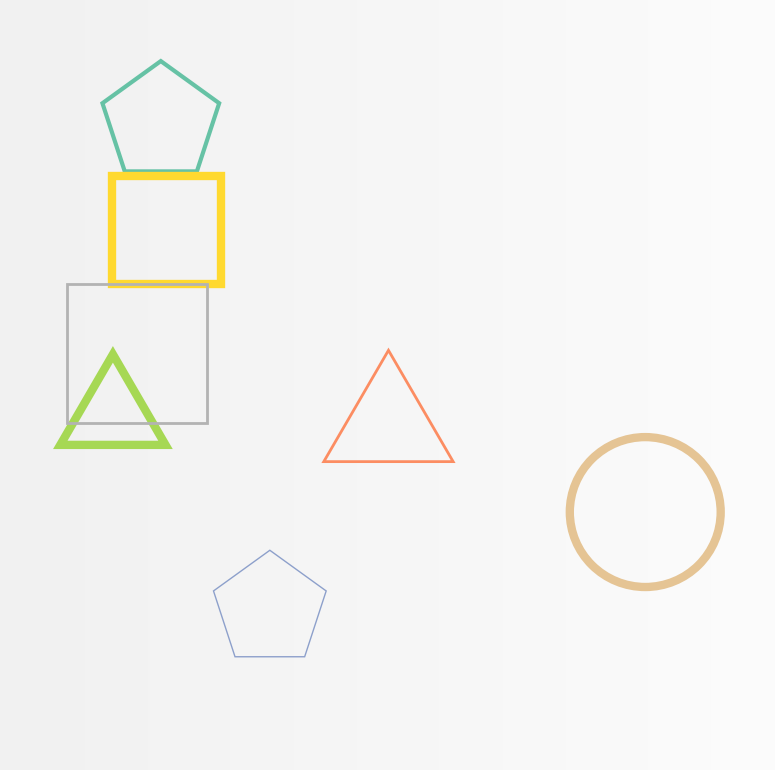[{"shape": "pentagon", "thickness": 1.5, "radius": 0.4, "center": [0.207, 0.841]}, {"shape": "triangle", "thickness": 1, "radius": 0.48, "center": [0.501, 0.449]}, {"shape": "pentagon", "thickness": 0.5, "radius": 0.38, "center": [0.348, 0.209]}, {"shape": "triangle", "thickness": 3, "radius": 0.39, "center": [0.146, 0.461]}, {"shape": "square", "thickness": 3, "radius": 0.35, "center": [0.215, 0.702]}, {"shape": "circle", "thickness": 3, "radius": 0.49, "center": [0.833, 0.335]}, {"shape": "square", "thickness": 1, "radius": 0.45, "center": [0.177, 0.541]}]